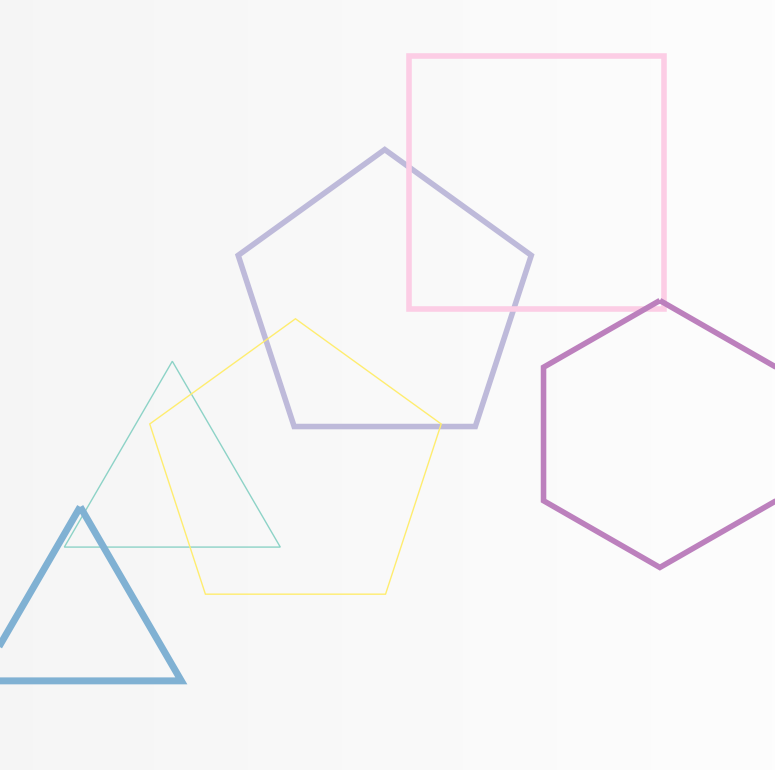[{"shape": "triangle", "thickness": 0.5, "radius": 0.8, "center": [0.222, 0.37]}, {"shape": "pentagon", "thickness": 2, "radius": 0.99, "center": [0.496, 0.607]}, {"shape": "triangle", "thickness": 2.5, "radius": 0.75, "center": [0.103, 0.191]}, {"shape": "square", "thickness": 2, "radius": 0.82, "center": [0.693, 0.763]}, {"shape": "hexagon", "thickness": 2, "radius": 0.87, "center": [0.851, 0.436]}, {"shape": "pentagon", "thickness": 0.5, "radius": 0.99, "center": [0.381, 0.388]}]